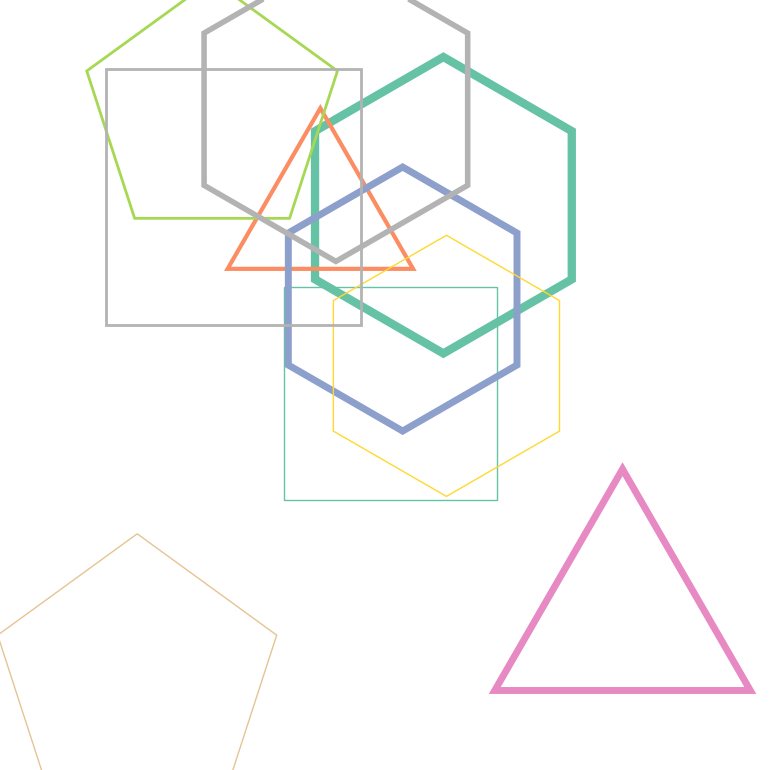[{"shape": "square", "thickness": 0.5, "radius": 0.69, "center": [0.508, 0.489]}, {"shape": "hexagon", "thickness": 3, "radius": 0.96, "center": [0.576, 0.733]}, {"shape": "triangle", "thickness": 1.5, "radius": 0.7, "center": [0.416, 0.72]}, {"shape": "hexagon", "thickness": 2.5, "radius": 0.86, "center": [0.523, 0.612]}, {"shape": "triangle", "thickness": 2.5, "radius": 0.96, "center": [0.808, 0.199]}, {"shape": "pentagon", "thickness": 1, "radius": 0.86, "center": [0.275, 0.855]}, {"shape": "hexagon", "thickness": 0.5, "radius": 0.85, "center": [0.58, 0.525]}, {"shape": "pentagon", "thickness": 0.5, "radius": 0.95, "center": [0.178, 0.116]}, {"shape": "square", "thickness": 1, "radius": 0.83, "center": [0.303, 0.744]}, {"shape": "hexagon", "thickness": 2, "radius": 0.99, "center": [0.436, 0.858]}]